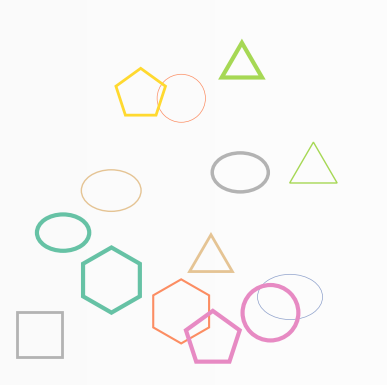[{"shape": "hexagon", "thickness": 3, "radius": 0.42, "center": [0.288, 0.273]}, {"shape": "oval", "thickness": 3, "radius": 0.34, "center": [0.163, 0.396]}, {"shape": "hexagon", "thickness": 1.5, "radius": 0.42, "center": [0.468, 0.191]}, {"shape": "circle", "thickness": 0.5, "radius": 0.31, "center": [0.468, 0.745]}, {"shape": "oval", "thickness": 0.5, "radius": 0.42, "center": [0.748, 0.229]}, {"shape": "pentagon", "thickness": 3, "radius": 0.36, "center": [0.549, 0.12]}, {"shape": "circle", "thickness": 3, "radius": 0.36, "center": [0.698, 0.188]}, {"shape": "triangle", "thickness": 3, "radius": 0.3, "center": [0.624, 0.829]}, {"shape": "triangle", "thickness": 1, "radius": 0.35, "center": [0.809, 0.56]}, {"shape": "pentagon", "thickness": 2, "radius": 0.34, "center": [0.363, 0.755]}, {"shape": "oval", "thickness": 1, "radius": 0.39, "center": [0.287, 0.505]}, {"shape": "triangle", "thickness": 2, "radius": 0.32, "center": [0.544, 0.327]}, {"shape": "oval", "thickness": 2.5, "radius": 0.36, "center": [0.62, 0.552]}, {"shape": "square", "thickness": 2, "radius": 0.29, "center": [0.102, 0.132]}]